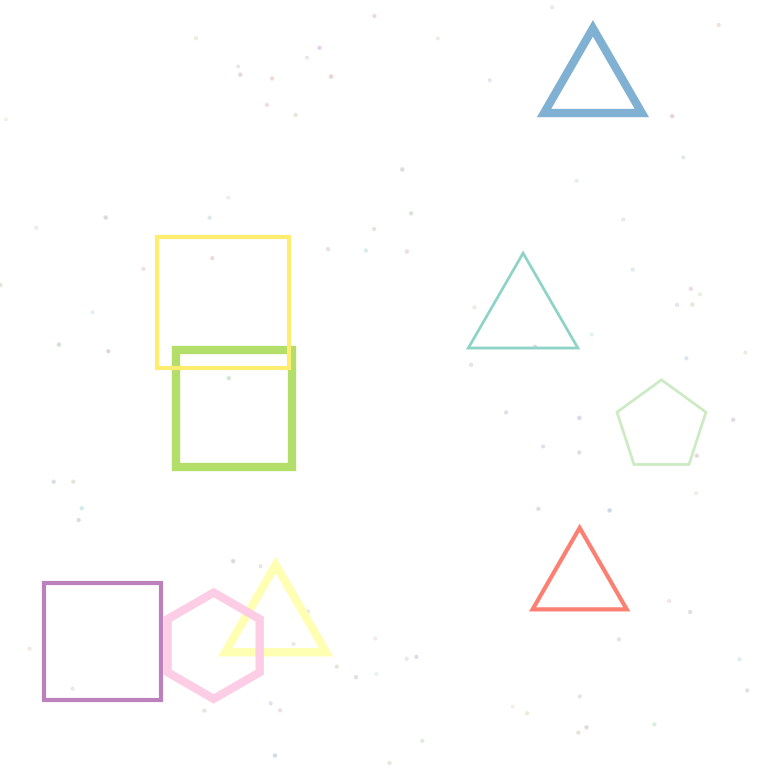[{"shape": "triangle", "thickness": 1, "radius": 0.41, "center": [0.679, 0.589]}, {"shape": "triangle", "thickness": 3, "radius": 0.38, "center": [0.358, 0.191]}, {"shape": "triangle", "thickness": 1.5, "radius": 0.35, "center": [0.753, 0.244]}, {"shape": "triangle", "thickness": 3, "radius": 0.37, "center": [0.77, 0.89]}, {"shape": "square", "thickness": 3, "radius": 0.38, "center": [0.304, 0.469]}, {"shape": "hexagon", "thickness": 3, "radius": 0.35, "center": [0.277, 0.161]}, {"shape": "square", "thickness": 1.5, "radius": 0.38, "center": [0.133, 0.167]}, {"shape": "pentagon", "thickness": 1, "radius": 0.3, "center": [0.859, 0.446]}, {"shape": "square", "thickness": 1.5, "radius": 0.43, "center": [0.289, 0.607]}]